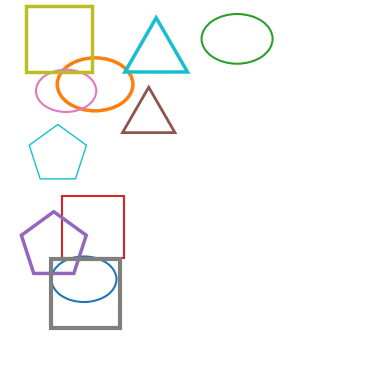[{"shape": "oval", "thickness": 1.5, "radius": 0.42, "center": [0.218, 0.275]}, {"shape": "oval", "thickness": 2.5, "radius": 0.49, "center": [0.247, 0.781]}, {"shape": "oval", "thickness": 1.5, "radius": 0.46, "center": [0.616, 0.899]}, {"shape": "square", "thickness": 1.5, "radius": 0.4, "center": [0.241, 0.411]}, {"shape": "pentagon", "thickness": 2.5, "radius": 0.44, "center": [0.14, 0.361]}, {"shape": "triangle", "thickness": 2, "radius": 0.39, "center": [0.386, 0.695]}, {"shape": "oval", "thickness": 1.5, "radius": 0.39, "center": [0.172, 0.764]}, {"shape": "square", "thickness": 3, "radius": 0.45, "center": [0.221, 0.238]}, {"shape": "square", "thickness": 2.5, "radius": 0.43, "center": [0.153, 0.898]}, {"shape": "triangle", "thickness": 2.5, "radius": 0.47, "center": [0.406, 0.86]}, {"shape": "pentagon", "thickness": 1, "radius": 0.39, "center": [0.15, 0.599]}]